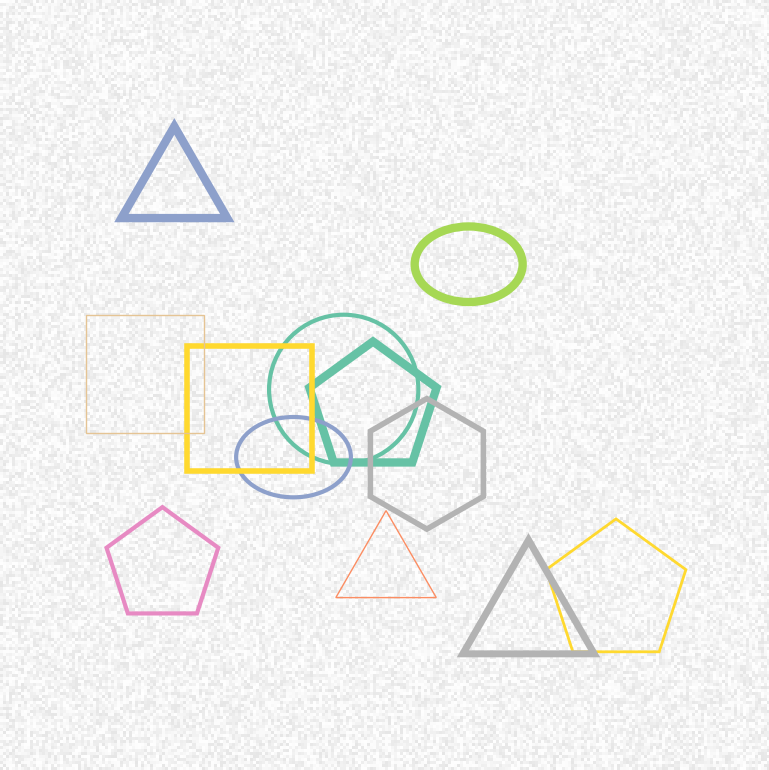[{"shape": "circle", "thickness": 1.5, "radius": 0.48, "center": [0.446, 0.494]}, {"shape": "pentagon", "thickness": 3, "radius": 0.43, "center": [0.484, 0.47]}, {"shape": "triangle", "thickness": 0.5, "radius": 0.38, "center": [0.501, 0.262]}, {"shape": "oval", "thickness": 1.5, "radius": 0.37, "center": [0.381, 0.406]}, {"shape": "triangle", "thickness": 3, "radius": 0.4, "center": [0.226, 0.756]}, {"shape": "pentagon", "thickness": 1.5, "radius": 0.38, "center": [0.211, 0.265]}, {"shape": "oval", "thickness": 3, "radius": 0.35, "center": [0.609, 0.657]}, {"shape": "square", "thickness": 2, "radius": 0.41, "center": [0.324, 0.469]}, {"shape": "pentagon", "thickness": 1, "radius": 0.48, "center": [0.8, 0.231]}, {"shape": "square", "thickness": 0.5, "radius": 0.38, "center": [0.188, 0.514]}, {"shape": "hexagon", "thickness": 2, "radius": 0.42, "center": [0.554, 0.398]}, {"shape": "triangle", "thickness": 2.5, "radius": 0.49, "center": [0.686, 0.2]}]